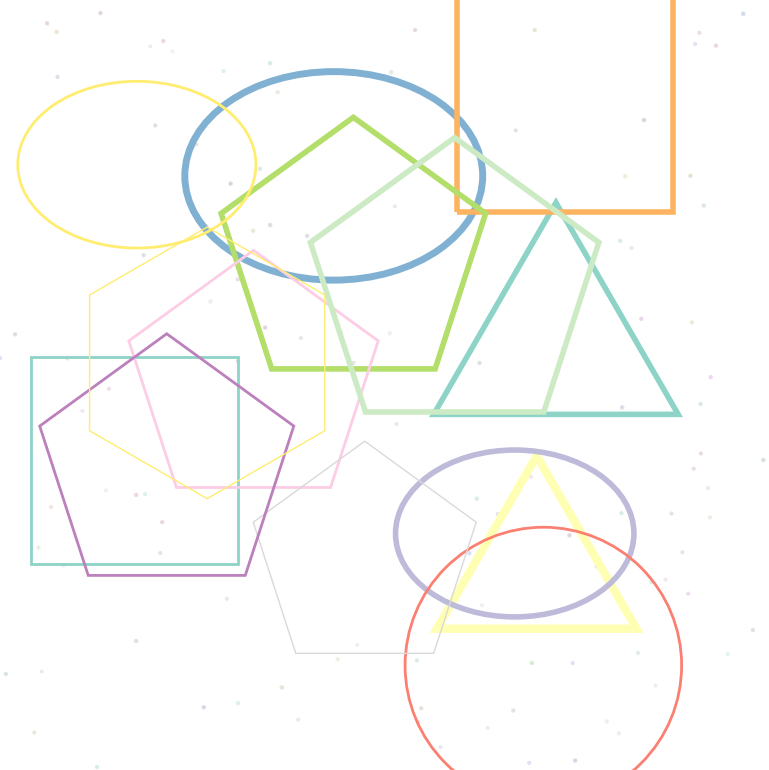[{"shape": "square", "thickness": 1, "radius": 0.67, "center": [0.175, 0.402]}, {"shape": "triangle", "thickness": 2, "radius": 0.92, "center": [0.722, 0.554]}, {"shape": "triangle", "thickness": 3, "radius": 0.75, "center": [0.697, 0.258]}, {"shape": "oval", "thickness": 2, "radius": 0.77, "center": [0.668, 0.307]}, {"shape": "circle", "thickness": 1, "radius": 0.9, "center": [0.706, 0.136]}, {"shape": "oval", "thickness": 2.5, "radius": 0.97, "center": [0.433, 0.772]}, {"shape": "square", "thickness": 2, "radius": 0.7, "center": [0.734, 0.864]}, {"shape": "pentagon", "thickness": 2, "radius": 0.9, "center": [0.459, 0.667]}, {"shape": "pentagon", "thickness": 1, "radius": 0.85, "center": [0.329, 0.505]}, {"shape": "pentagon", "thickness": 0.5, "radius": 0.76, "center": [0.474, 0.275]}, {"shape": "pentagon", "thickness": 1, "radius": 0.87, "center": [0.217, 0.393]}, {"shape": "pentagon", "thickness": 2, "radius": 0.98, "center": [0.59, 0.624]}, {"shape": "oval", "thickness": 1, "radius": 0.77, "center": [0.178, 0.786]}, {"shape": "hexagon", "thickness": 0.5, "radius": 0.88, "center": [0.269, 0.529]}]